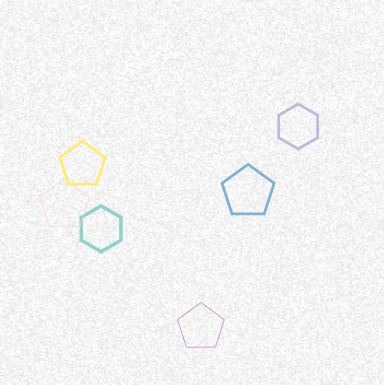[{"shape": "hexagon", "thickness": 2.5, "radius": 0.3, "center": [0.263, 0.406]}, {"shape": "hexagon", "thickness": 2, "radius": 0.29, "center": [0.775, 0.671]}, {"shape": "pentagon", "thickness": 2, "radius": 0.36, "center": [0.644, 0.502]}, {"shape": "pentagon", "thickness": 0.5, "radius": 0.34, "center": [0.168, 0.467]}, {"shape": "pentagon", "thickness": 0.5, "radius": 0.32, "center": [0.522, 0.15]}, {"shape": "pentagon", "thickness": 2, "radius": 0.31, "center": [0.214, 0.572]}]